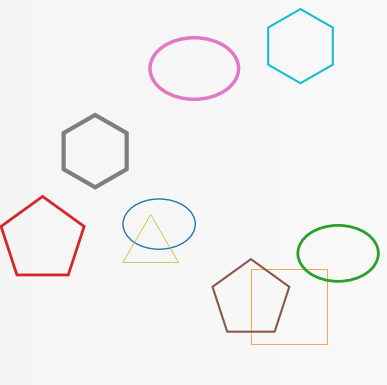[{"shape": "oval", "thickness": 1, "radius": 0.47, "center": [0.411, 0.418]}, {"shape": "square", "thickness": 0.5, "radius": 0.49, "center": [0.745, 0.204]}, {"shape": "oval", "thickness": 2, "radius": 0.52, "center": [0.873, 0.342]}, {"shape": "pentagon", "thickness": 2, "radius": 0.56, "center": [0.11, 0.377]}, {"shape": "pentagon", "thickness": 1.5, "radius": 0.52, "center": [0.648, 0.223]}, {"shape": "oval", "thickness": 2.5, "radius": 0.57, "center": [0.501, 0.822]}, {"shape": "hexagon", "thickness": 3, "radius": 0.47, "center": [0.246, 0.607]}, {"shape": "triangle", "thickness": 0.5, "radius": 0.41, "center": [0.389, 0.36]}, {"shape": "hexagon", "thickness": 1.5, "radius": 0.48, "center": [0.775, 0.88]}]